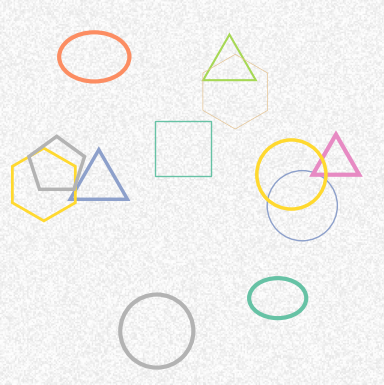[{"shape": "oval", "thickness": 3, "radius": 0.37, "center": [0.721, 0.226]}, {"shape": "square", "thickness": 1, "radius": 0.36, "center": [0.475, 0.614]}, {"shape": "oval", "thickness": 3, "radius": 0.46, "center": [0.245, 0.852]}, {"shape": "circle", "thickness": 1, "radius": 0.46, "center": [0.785, 0.466]}, {"shape": "triangle", "thickness": 2.5, "radius": 0.43, "center": [0.257, 0.525]}, {"shape": "triangle", "thickness": 3, "radius": 0.35, "center": [0.873, 0.581]}, {"shape": "triangle", "thickness": 1.5, "radius": 0.39, "center": [0.596, 0.831]}, {"shape": "hexagon", "thickness": 2, "radius": 0.47, "center": [0.114, 0.521]}, {"shape": "circle", "thickness": 2.5, "radius": 0.45, "center": [0.757, 0.547]}, {"shape": "hexagon", "thickness": 0.5, "radius": 0.49, "center": [0.611, 0.762]}, {"shape": "circle", "thickness": 3, "radius": 0.47, "center": [0.407, 0.14]}, {"shape": "pentagon", "thickness": 2.5, "radius": 0.38, "center": [0.147, 0.57]}]